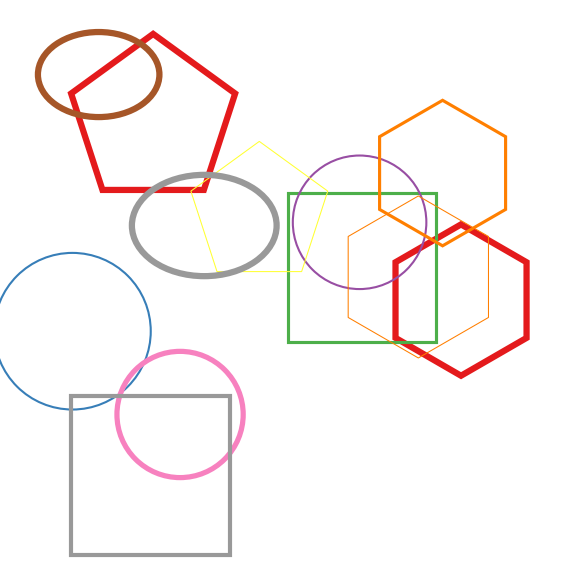[{"shape": "pentagon", "thickness": 3, "radius": 0.75, "center": [0.265, 0.791]}, {"shape": "hexagon", "thickness": 3, "radius": 0.66, "center": [0.798, 0.48]}, {"shape": "circle", "thickness": 1, "radius": 0.68, "center": [0.125, 0.426]}, {"shape": "square", "thickness": 1.5, "radius": 0.64, "center": [0.627, 0.536]}, {"shape": "circle", "thickness": 1, "radius": 0.58, "center": [0.623, 0.614]}, {"shape": "hexagon", "thickness": 1.5, "radius": 0.63, "center": [0.766, 0.699]}, {"shape": "hexagon", "thickness": 0.5, "radius": 0.7, "center": [0.724, 0.52]}, {"shape": "pentagon", "thickness": 0.5, "radius": 0.62, "center": [0.449, 0.63]}, {"shape": "oval", "thickness": 3, "radius": 0.53, "center": [0.171, 0.87]}, {"shape": "circle", "thickness": 2.5, "radius": 0.55, "center": [0.312, 0.281]}, {"shape": "square", "thickness": 2, "radius": 0.69, "center": [0.261, 0.175]}, {"shape": "oval", "thickness": 3, "radius": 0.63, "center": [0.354, 0.609]}]